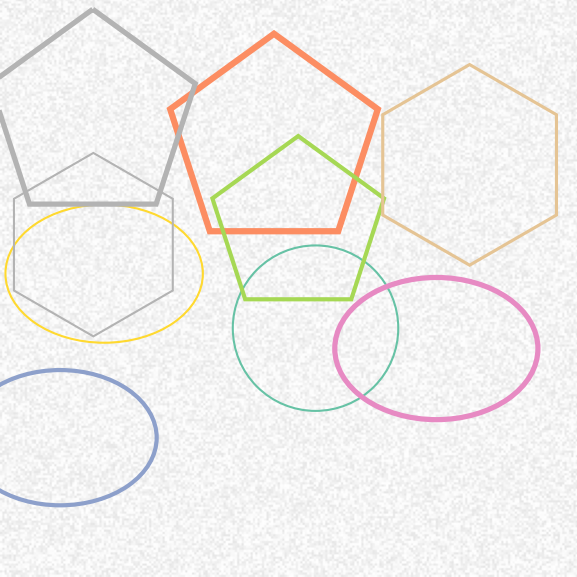[{"shape": "circle", "thickness": 1, "radius": 0.72, "center": [0.546, 0.431]}, {"shape": "pentagon", "thickness": 3, "radius": 0.95, "center": [0.474, 0.752]}, {"shape": "oval", "thickness": 2, "radius": 0.84, "center": [0.104, 0.241]}, {"shape": "oval", "thickness": 2.5, "radius": 0.88, "center": [0.756, 0.396]}, {"shape": "pentagon", "thickness": 2, "radius": 0.78, "center": [0.516, 0.607]}, {"shape": "oval", "thickness": 1, "radius": 0.85, "center": [0.18, 0.525]}, {"shape": "hexagon", "thickness": 1.5, "radius": 0.87, "center": [0.813, 0.714]}, {"shape": "pentagon", "thickness": 2.5, "radius": 0.93, "center": [0.161, 0.797]}, {"shape": "hexagon", "thickness": 1, "radius": 0.79, "center": [0.162, 0.576]}]